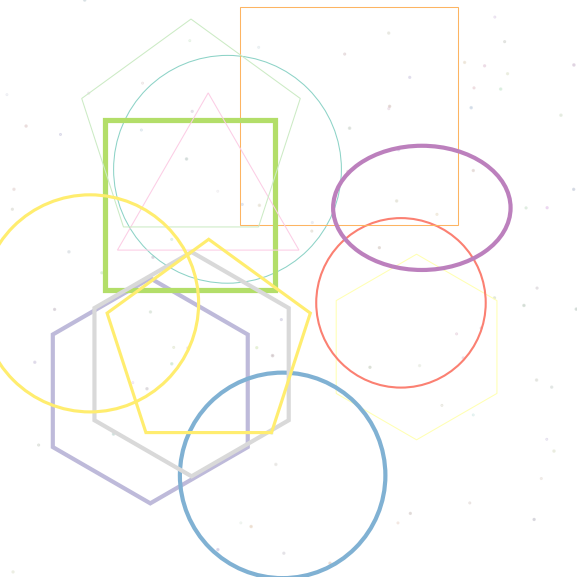[{"shape": "circle", "thickness": 0.5, "radius": 0.99, "center": [0.394, 0.706]}, {"shape": "hexagon", "thickness": 0.5, "radius": 0.8, "center": [0.721, 0.398]}, {"shape": "hexagon", "thickness": 2, "radius": 0.97, "center": [0.26, 0.322]}, {"shape": "circle", "thickness": 1, "radius": 0.73, "center": [0.694, 0.475]}, {"shape": "circle", "thickness": 2, "radius": 0.89, "center": [0.489, 0.176]}, {"shape": "square", "thickness": 0.5, "radius": 0.94, "center": [0.604, 0.799]}, {"shape": "square", "thickness": 2.5, "radius": 0.74, "center": [0.329, 0.644]}, {"shape": "triangle", "thickness": 0.5, "radius": 0.91, "center": [0.361, 0.657]}, {"shape": "hexagon", "thickness": 2, "radius": 0.97, "center": [0.332, 0.369]}, {"shape": "oval", "thickness": 2, "radius": 0.77, "center": [0.73, 0.639]}, {"shape": "pentagon", "thickness": 0.5, "radius": 0.99, "center": [0.331, 0.767]}, {"shape": "circle", "thickness": 1.5, "radius": 0.94, "center": [0.156, 0.474]}, {"shape": "pentagon", "thickness": 1.5, "radius": 0.93, "center": [0.361, 0.4]}]